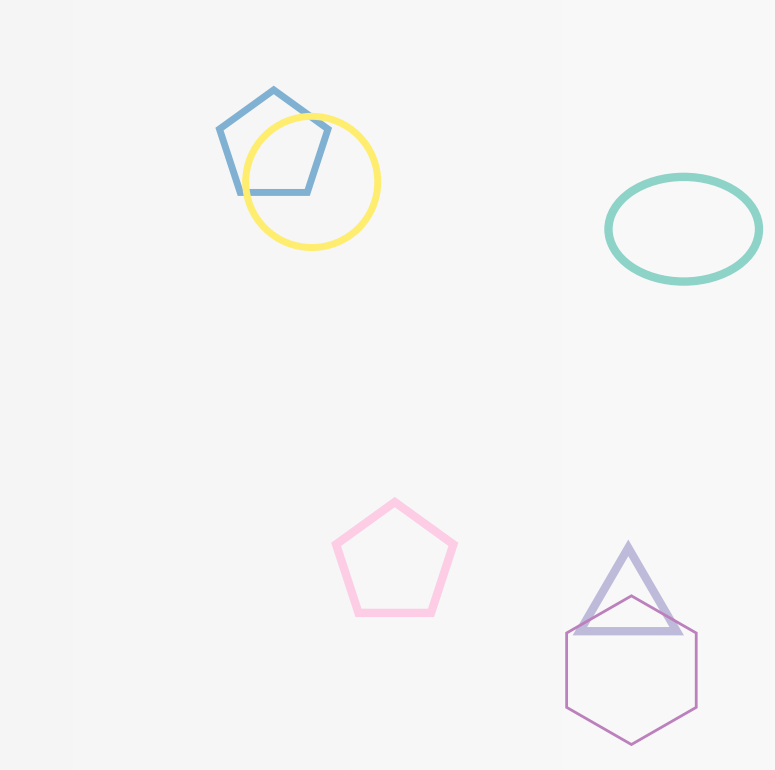[{"shape": "oval", "thickness": 3, "radius": 0.49, "center": [0.882, 0.702]}, {"shape": "triangle", "thickness": 3, "radius": 0.36, "center": [0.811, 0.216]}, {"shape": "pentagon", "thickness": 2.5, "radius": 0.37, "center": [0.353, 0.81]}, {"shape": "pentagon", "thickness": 3, "radius": 0.4, "center": [0.509, 0.268]}, {"shape": "hexagon", "thickness": 1, "radius": 0.48, "center": [0.815, 0.13]}, {"shape": "circle", "thickness": 2.5, "radius": 0.43, "center": [0.402, 0.764]}]